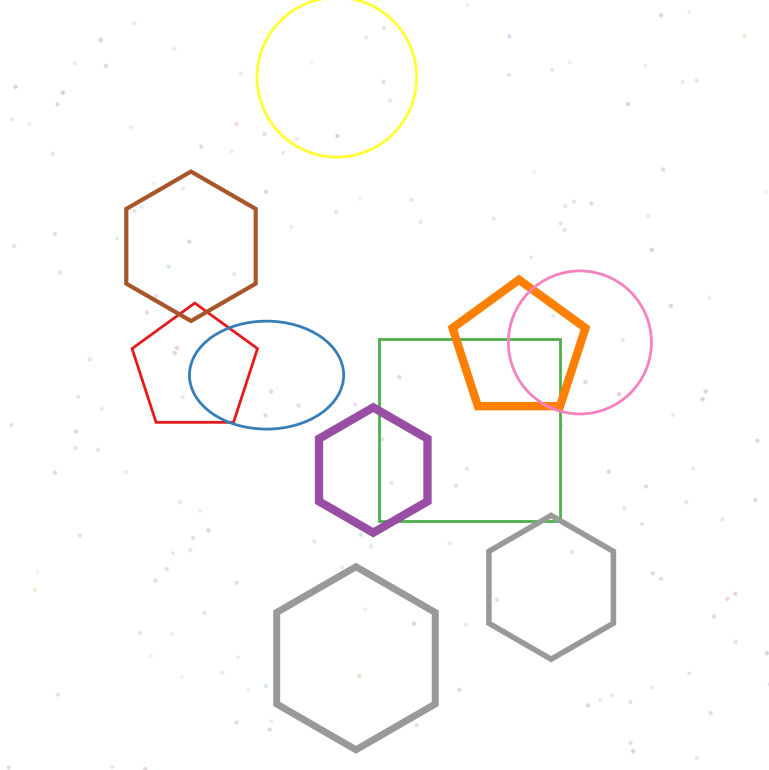[{"shape": "pentagon", "thickness": 1, "radius": 0.43, "center": [0.253, 0.521]}, {"shape": "oval", "thickness": 1, "radius": 0.5, "center": [0.346, 0.513]}, {"shape": "square", "thickness": 1, "radius": 0.59, "center": [0.61, 0.442]}, {"shape": "hexagon", "thickness": 3, "radius": 0.41, "center": [0.485, 0.39]}, {"shape": "pentagon", "thickness": 3, "radius": 0.45, "center": [0.674, 0.546]}, {"shape": "circle", "thickness": 1, "radius": 0.52, "center": [0.437, 0.9]}, {"shape": "hexagon", "thickness": 1.5, "radius": 0.49, "center": [0.248, 0.68]}, {"shape": "circle", "thickness": 1, "radius": 0.46, "center": [0.753, 0.555]}, {"shape": "hexagon", "thickness": 2, "radius": 0.47, "center": [0.716, 0.237]}, {"shape": "hexagon", "thickness": 2.5, "radius": 0.59, "center": [0.462, 0.145]}]